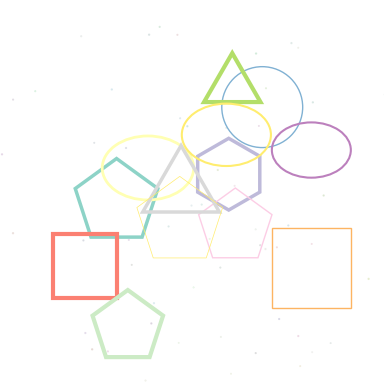[{"shape": "pentagon", "thickness": 2.5, "radius": 0.56, "center": [0.303, 0.475]}, {"shape": "oval", "thickness": 2, "radius": 0.59, "center": [0.384, 0.564]}, {"shape": "hexagon", "thickness": 2.5, "radius": 0.47, "center": [0.594, 0.548]}, {"shape": "square", "thickness": 3, "radius": 0.42, "center": [0.222, 0.308]}, {"shape": "circle", "thickness": 1, "radius": 0.53, "center": [0.681, 0.722]}, {"shape": "square", "thickness": 1, "radius": 0.52, "center": [0.809, 0.305]}, {"shape": "triangle", "thickness": 3, "radius": 0.42, "center": [0.603, 0.777]}, {"shape": "pentagon", "thickness": 1, "radius": 0.5, "center": [0.611, 0.412]}, {"shape": "triangle", "thickness": 2.5, "radius": 0.57, "center": [0.47, 0.507]}, {"shape": "oval", "thickness": 1.5, "radius": 0.51, "center": [0.809, 0.61]}, {"shape": "pentagon", "thickness": 3, "radius": 0.48, "center": [0.332, 0.15]}, {"shape": "pentagon", "thickness": 0.5, "radius": 0.59, "center": [0.467, 0.425]}, {"shape": "oval", "thickness": 1.5, "radius": 0.58, "center": [0.588, 0.65]}]